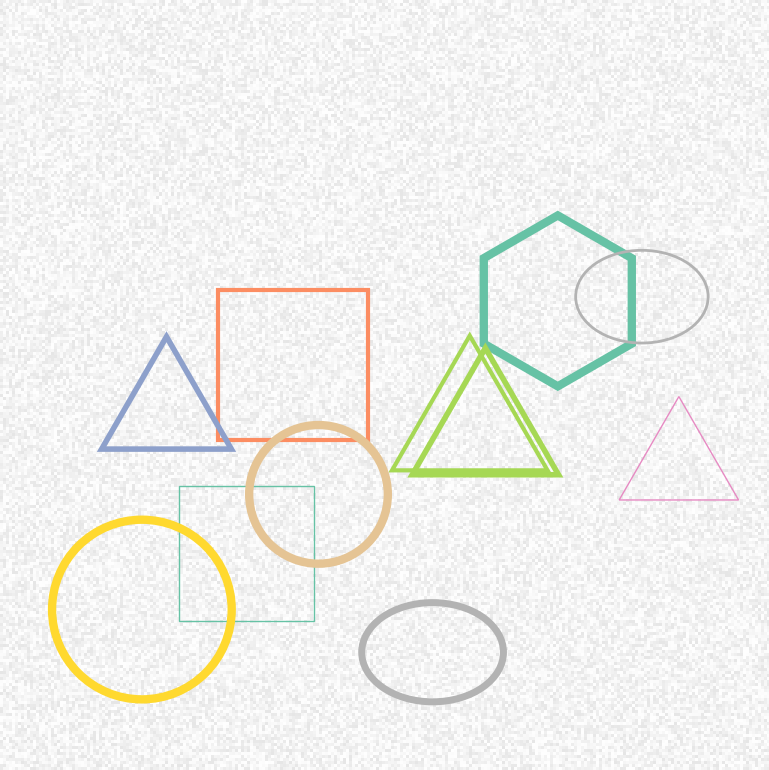[{"shape": "hexagon", "thickness": 3, "radius": 0.55, "center": [0.724, 0.609]}, {"shape": "square", "thickness": 0.5, "radius": 0.44, "center": [0.32, 0.281]}, {"shape": "square", "thickness": 1.5, "radius": 0.49, "center": [0.38, 0.526]}, {"shape": "triangle", "thickness": 2, "radius": 0.49, "center": [0.216, 0.465]}, {"shape": "triangle", "thickness": 0.5, "radius": 0.45, "center": [0.882, 0.395]}, {"shape": "triangle", "thickness": 2, "radius": 0.55, "center": [0.63, 0.438]}, {"shape": "triangle", "thickness": 1.5, "radius": 0.58, "center": [0.61, 0.447]}, {"shape": "circle", "thickness": 3, "radius": 0.58, "center": [0.184, 0.208]}, {"shape": "circle", "thickness": 3, "radius": 0.45, "center": [0.414, 0.358]}, {"shape": "oval", "thickness": 1, "radius": 0.43, "center": [0.834, 0.615]}, {"shape": "oval", "thickness": 2.5, "radius": 0.46, "center": [0.562, 0.153]}]